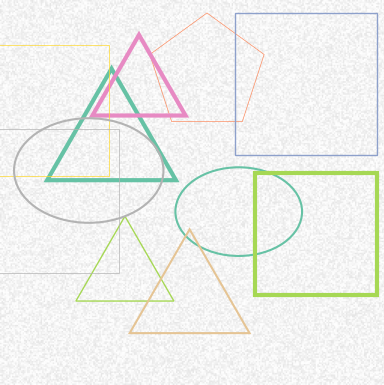[{"shape": "oval", "thickness": 1.5, "radius": 0.82, "center": [0.62, 0.45]}, {"shape": "triangle", "thickness": 3, "radius": 0.97, "center": [0.29, 0.629]}, {"shape": "pentagon", "thickness": 0.5, "radius": 0.78, "center": [0.538, 0.81]}, {"shape": "square", "thickness": 1, "radius": 0.92, "center": [0.794, 0.781]}, {"shape": "triangle", "thickness": 3, "radius": 0.7, "center": [0.361, 0.77]}, {"shape": "square", "thickness": 3, "radius": 0.79, "center": [0.82, 0.392]}, {"shape": "triangle", "thickness": 1, "radius": 0.73, "center": [0.324, 0.292]}, {"shape": "square", "thickness": 0.5, "radius": 0.85, "center": [0.114, 0.712]}, {"shape": "triangle", "thickness": 1.5, "radius": 0.9, "center": [0.492, 0.225]}, {"shape": "square", "thickness": 0.5, "radius": 0.93, "center": [0.123, 0.478]}, {"shape": "oval", "thickness": 1.5, "radius": 0.97, "center": [0.231, 0.557]}]